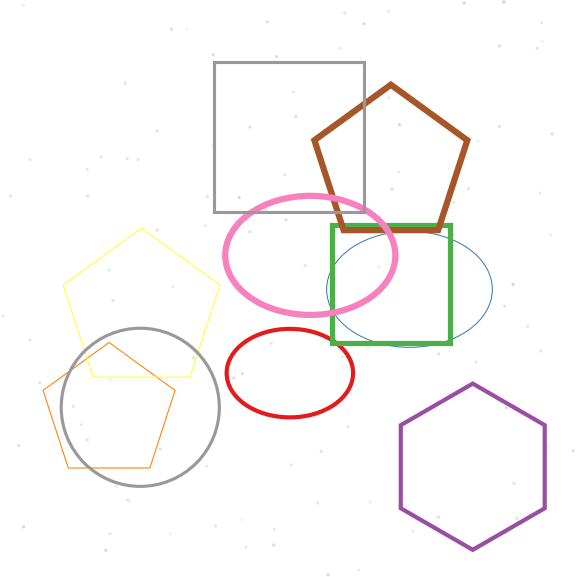[{"shape": "oval", "thickness": 2, "radius": 0.55, "center": [0.502, 0.353]}, {"shape": "oval", "thickness": 0.5, "radius": 0.72, "center": [0.709, 0.498]}, {"shape": "square", "thickness": 2.5, "radius": 0.51, "center": [0.677, 0.507]}, {"shape": "hexagon", "thickness": 2, "radius": 0.72, "center": [0.819, 0.191]}, {"shape": "pentagon", "thickness": 0.5, "radius": 0.6, "center": [0.189, 0.286]}, {"shape": "pentagon", "thickness": 0.5, "radius": 0.71, "center": [0.245, 0.462]}, {"shape": "pentagon", "thickness": 3, "radius": 0.7, "center": [0.677, 0.713]}, {"shape": "oval", "thickness": 3, "radius": 0.74, "center": [0.537, 0.557]}, {"shape": "circle", "thickness": 1.5, "radius": 0.68, "center": [0.243, 0.294]}, {"shape": "square", "thickness": 1.5, "radius": 0.65, "center": [0.501, 0.762]}]